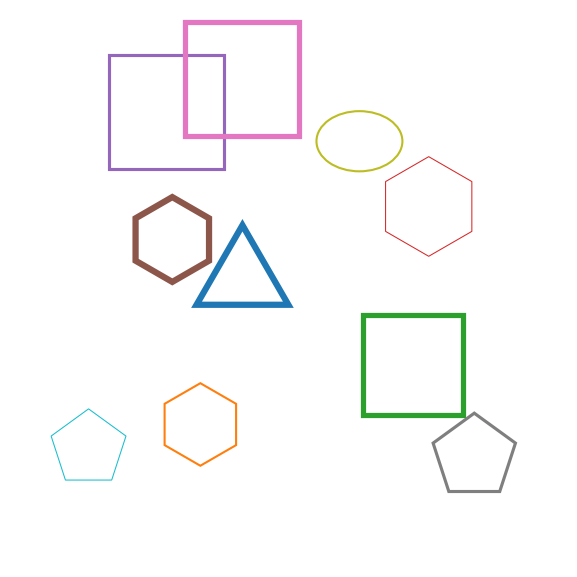[{"shape": "triangle", "thickness": 3, "radius": 0.46, "center": [0.42, 0.517]}, {"shape": "hexagon", "thickness": 1, "radius": 0.36, "center": [0.347, 0.264]}, {"shape": "square", "thickness": 2.5, "radius": 0.43, "center": [0.716, 0.368]}, {"shape": "hexagon", "thickness": 0.5, "radius": 0.43, "center": [0.742, 0.642]}, {"shape": "square", "thickness": 1.5, "radius": 0.5, "center": [0.288, 0.805]}, {"shape": "hexagon", "thickness": 3, "radius": 0.37, "center": [0.298, 0.584]}, {"shape": "square", "thickness": 2.5, "radius": 0.49, "center": [0.419, 0.862]}, {"shape": "pentagon", "thickness": 1.5, "radius": 0.37, "center": [0.821, 0.209]}, {"shape": "oval", "thickness": 1, "radius": 0.37, "center": [0.622, 0.755]}, {"shape": "pentagon", "thickness": 0.5, "radius": 0.34, "center": [0.153, 0.223]}]